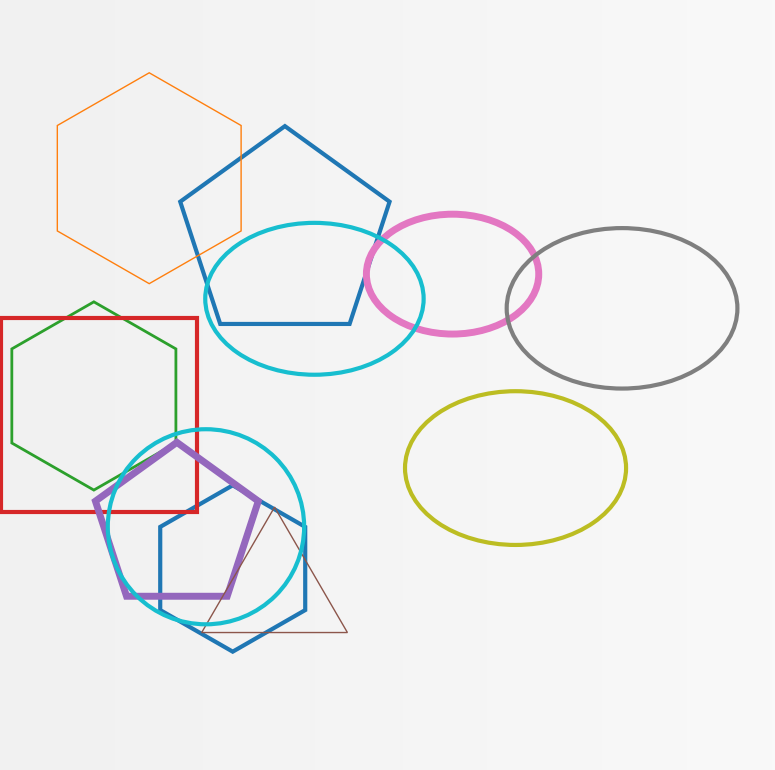[{"shape": "pentagon", "thickness": 1.5, "radius": 0.71, "center": [0.368, 0.694]}, {"shape": "hexagon", "thickness": 1.5, "radius": 0.54, "center": [0.3, 0.262]}, {"shape": "hexagon", "thickness": 0.5, "radius": 0.68, "center": [0.193, 0.769]}, {"shape": "hexagon", "thickness": 1, "radius": 0.61, "center": [0.121, 0.486]}, {"shape": "square", "thickness": 1.5, "radius": 0.63, "center": [0.128, 0.461]}, {"shape": "pentagon", "thickness": 2.5, "radius": 0.55, "center": [0.228, 0.315]}, {"shape": "triangle", "thickness": 0.5, "radius": 0.54, "center": [0.354, 0.233]}, {"shape": "oval", "thickness": 2.5, "radius": 0.56, "center": [0.584, 0.644]}, {"shape": "oval", "thickness": 1.5, "radius": 0.74, "center": [0.803, 0.6]}, {"shape": "oval", "thickness": 1.5, "radius": 0.71, "center": [0.665, 0.392]}, {"shape": "circle", "thickness": 1.5, "radius": 0.63, "center": [0.266, 0.316]}, {"shape": "oval", "thickness": 1.5, "radius": 0.7, "center": [0.406, 0.612]}]